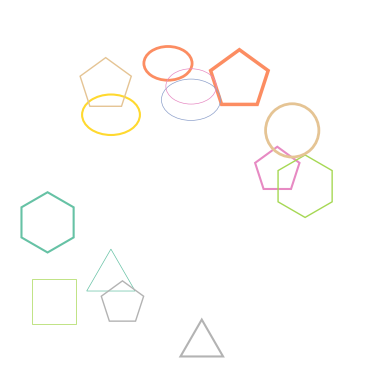[{"shape": "triangle", "thickness": 0.5, "radius": 0.36, "center": [0.288, 0.28]}, {"shape": "hexagon", "thickness": 1.5, "radius": 0.39, "center": [0.124, 0.422]}, {"shape": "pentagon", "thickness": 2.5, "radius": 0.39, "center": [0.622, 0.792]}, {"shape": "oval", "thickness": 2, "radius": 0.31, "center": [0.436, 0.835]}, {"shape": "oval", "thickness": 0.5, "radius": 0.38, "center": [0.496, 0.741]}, {"shape": "pentagon", "thickness": 1.5, "radius": 0.3, "center": [0.72, 0.558]}, {"shape": "oval", "thickness": 0.5, "radius": 0.33, "center": [0.496, 0.776]}, {"shape": "hexagon", "thickness": 1, "radius": 0.41, "center": [0.792, 0.516]}, {"shape": "square", "thickness": 0.5, "radius": 0.29, "center": [0.14, 0.216]}, {"shape": "oval", "thickness": 1.5, "radius": 0.38, "center": [0.288, 0.702]}, {"shape": "circle", "thickness": 2, "radius": 0.35, "center": [0.759, 0.661]}, {"shape": "pentagon", "thickness": 1, "radius": 0.35, "center": [0.275, 0.78]}, {"shape": "pentagon", "thickness": 1, "radius": 0.29, "center": [0.318, 0.213]}, {"shape": "triangle", "thickness": 1.5, "radius": 0.32, "center": [0.524, 0.106]}]